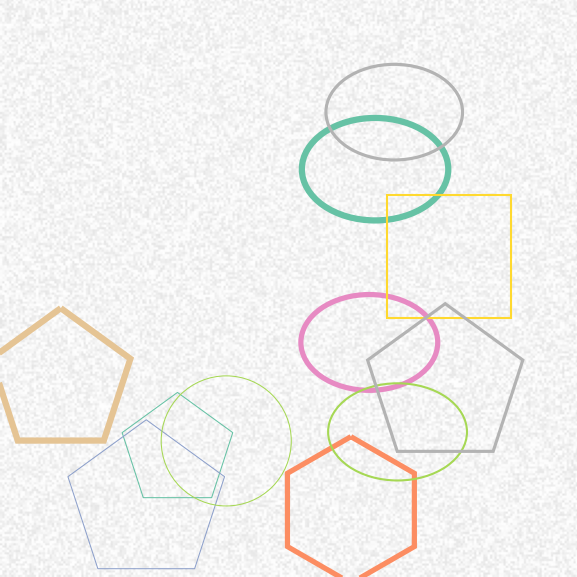[{"shape": "pentagon", "thickness": 0.5, "radius": 0.5, "center": [0.307, 0.219]}, {"shape": "oval", "thickness": 3, "radius": 0.63, "center": [0.649, 0.706]}, {"shape": "hexagon", "thickness": 2.5, "radius": 0.63, "center": [0.608, 0.116]}, {"shape": "pentagon", "thickness": 0.5, "radius": 0.71, "center": [0.253, 0.13]}, {"shape": "oval", "thickness": 2.5, "radius": 0.59, "center": [0.639, 0.406]}, {"shape": "circle", "thickness": 0.5, "radius": 0.56, "center": [0.392, 0.236]}, {"shape": "oval", "thickness": 1, "radius": 0.6, "center": [0.688, 0.251]}, {"shape": "square", "thickness": 1, "radius": 0.53, "center": [0.777, 0.556]}, {"shape": "pentagon", "thickness": 3, "radius": 0.63, "center": [0.105, 0.339]}, {"shape": "pentagon", "thickness": 1.5, "radius": 0.71, "center": [0.771, 0.332]}, {"shape": "oval", "thickness": 1.5, "radius": 0.59, "center": [0.683, 0.805]}]